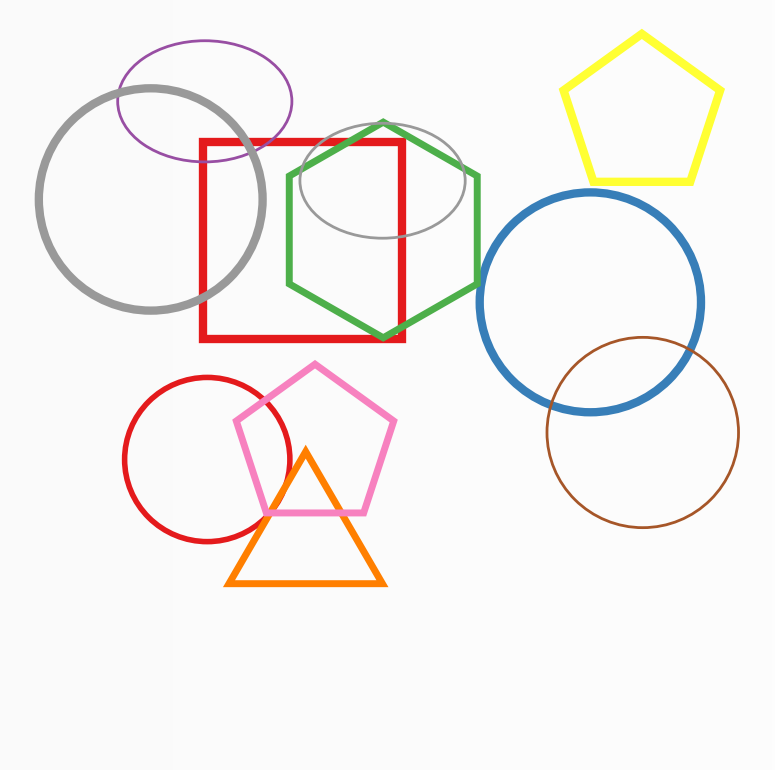[{"shape": "circle", "thickness": 2, "radius": 0.53, "center": [0.267, 0.403]}, {"shape": "square", "thickness": 3, "radius": 0.64, "center": [0.391, 0.688]}, {"shape": "circle", "thickness": 3, "radius": 0.71, "center": [0.762, 0.607]}, {"shape": "hexagon", "thickness": 2.5, "radius": 0.7, "center": [0.495, 0.701]}, {"shape": "oval", "thickness": 1, "radius": 0.56, "center": [0.264, 0.868]}, {"shape": "triangle", "thickness": 2.5, "radius": 0.57, "center": [0.394, 0.299]}, {"shape": "pentagon", "thickness": 3, "radius": 0.53, "center": [0.828, 0.85]}, {"shape": "circle", "thickness": 1, "radius": 0.62, "center": [0.829, 0.438]}, {"shape": "pentagon", "thickness": 2.5, "radius": 0.53, "center": [0.406, 0.42]}, {"shape": "circle", "thickness": 3, "radius": 0.72, "center": [0.194, 0.741]}, {"shape": "oval", "thickness": 1, "radius": 0.53, "center": [0.494, 0.765]}]